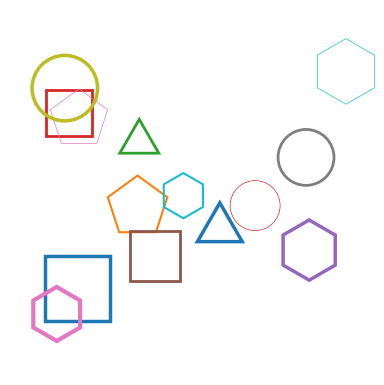[{"shape": "triangle", "thickness": 2.5, "radius": 0.34, "center": [0.571, 0.406]}, {"shape": "square", "thickness": 2.5, "radius": 0.42, "center": [0.2, 0.251]}, {"shape": "pentagon", "thickness": 1.5, "radius": 0.41, "center": [0.357, 0.463]}, {"shape": "triangle", "thickness": 2, "radius": 0.29, "center": [0.362, 0.631]}, {"shape": "square", "thickness": 2, "radius": 0.3, "center": [0.179, 0.707]}, {"shape": "circle", "thickness": 0.5, "radius": 0.32, "center": [0.663, 0.466]}, {"shape": "hexagon", "thickness": 2.5, "radius": 0.39, "center": [0.803, 0.35]}, {"shape": "square", "thickness": 2, "radius": 0.33, "center": [0.404, 0.336]}, {"shape": "hexagon", "thickness": 3, "radius": 0.35, "center": [0.147, 0.184]}, {"shape": "pentagon", "thickness": 0.5, "radius": 0.39, "center": [0.205, 0.691]}, {"shape": "circle", "thickness": 2, "radius": 0.36, "center": [0.795, 0.591]}, {"shape": "circle", "thickness": 2.5, "radius": 0.43, "center": [0.168, 0.771]}, {"shape": "hexagon", "thickness": 1.5, "radius": 0.29, "center": [0.476, 0.492]}, {"shape": "hexagon", "thickness": 0.5, "radius": 0.43, "center": [0.898, 0.814]}]